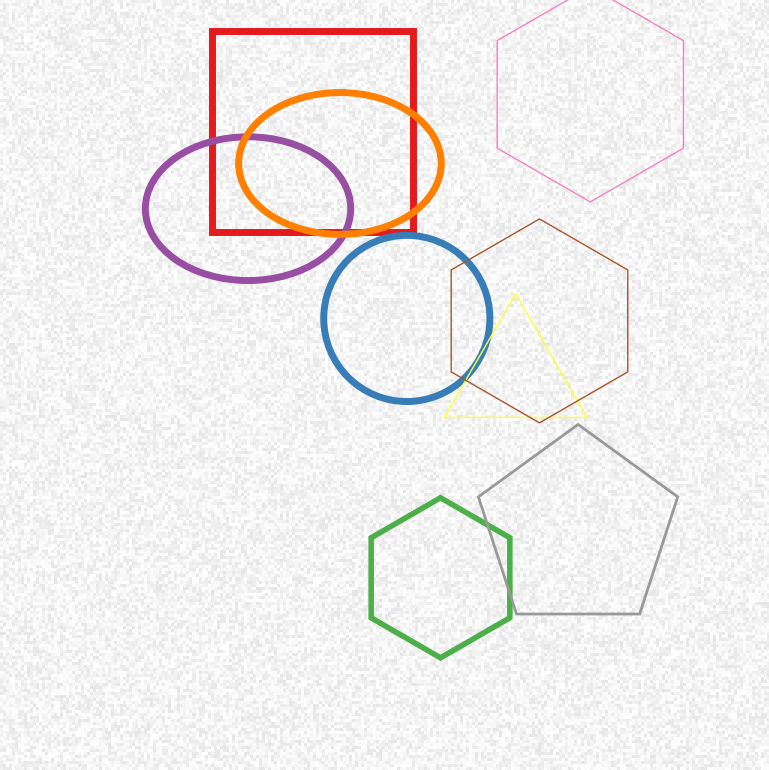[{"shape": "square", "thickness": 2.5, "radius": 0.65, "center": [0.406, 0.829]}, {"shape": "circle", "thickness": 2.5, "radius": 0.54, "center": [0.528, 0.586]}, {"shape": "hexagon", "thickness": 2, "radius": 0.52, "center": [0.572, 0.25]}, {"shape": "oval", "thickness": 2.5, "radius": 0.67, "center": [0.322, 0.729]}, {"shape": "oval", "thickness": 2.5, "radius": 0.66, "center": [0.442, 0.788]}, {"shape": "triangle", "thickness": 0.5, "radius": 0.54, "center": [0.67, 0.511]}, {"shape": "hexagon", "thickness": 0.5, "radius": 0.66, "center": [0.701, 0.583]}, {"shape": "hexagon", "thickness": 0.5, "radius": 0.7, "center": [0.767, 0.877]}, {"shape": "pentagon", "thickness": 1, "radius": 0.68, "center": [0.751, 0.313]}]